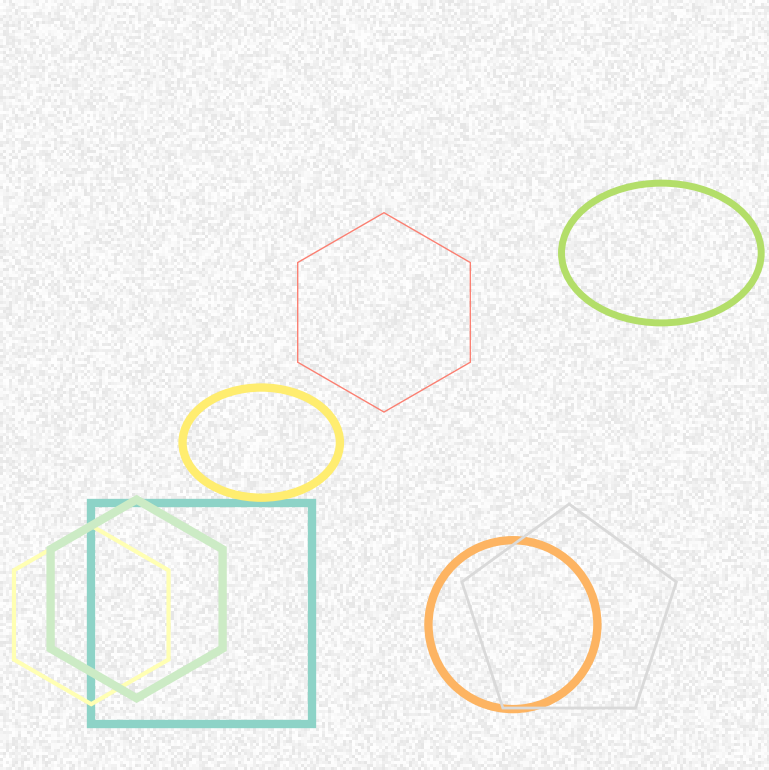[{"shape": "square", "thickness": 3, "radius": 0.72, "center": [0.262, 0.204]}, {"shape": "hexagon", "thickness": 1.5, "radius": 0.58, "center": [0.118, 0.201]}, {"shape": "hexagon", "thickness": 0.5, "radius": 0.65, "center": [0.499, 0.594]}, {"shape": "circle", "thickness": 3, "radius": 0.55, "center": [0.666, 0.189]}, {"shape": "oval", "thickness": 2.5, "radius": 0.65, "center": [0.859, 0.671]}, {"shape": "pentagon", "thickness": 1, "radius": 0.73, "center": [0.739, 0.199]}, {"shape": "hexagon", "thickness": 3, "radius": 0.64, "center": [0.177, 0.222]}, {"shape": "oval", "thickness": 3, "radius": 0.51, "center": [0.339, 0.425]}]